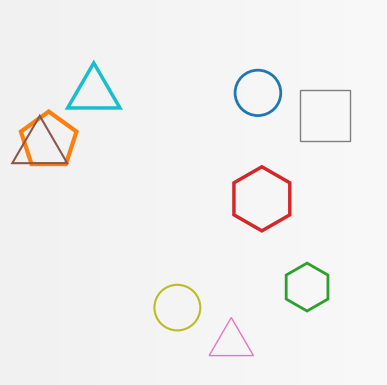[{"shape": "circle", "thickness": 2, "radius": 0.29, "center": [0.666, 0.759]}, {"shape": "pentagon", "thickness": 3, "radius": 0.38, "center": [0.126, 0.635]}, {"shape": "hexagon", "thickness": 2, "radius": 0.31, "center": [0.792, 0.254]}, {"shape": "hexagon", "thickness": 2.5, "radius": 0.42, "center": [0.676, 0.484]}, {"shape": "triangle", "thickness": 1.5, "radius": 0.41, "center": [0.103, 0.617]}, {"shape": "triangle", "thickness": 1, "radius": 0.33, "center": [0.597, 0.109]}, {"shape": "square", "thickness": 1, "radius": 0.33, "center": [0.839, 0.7]}, {"shape": "circle", "thickness": 1.5, "radius": 0.3, "center": [0.458, 0.201]}, {"shape": "triangle", "thickness": 2.5, "radius": 0.39, "center": [0.242, 0.759]}]